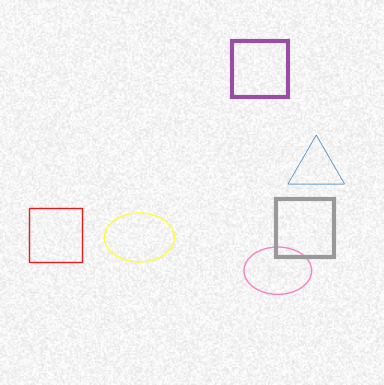[{"shape": "square", "thickness": 1, "radius": 0.35, "center": [0.144, 0.389]}, {"shape": "triangle", "thickness": 0.5, "radius": 0.43, "center": [0.821, 0.564]}, {"shape": "square", "thickness": 3, "radius": 0.36, "center": [0.675, 0.82]}, {"shape": "oval", "thickness": 1, "radius": 0.45, "center": [0.362, 0.383]}, {"shape": "oval", "thickness": 1, "radius": 0.44, "center": [0.722, 0.297]}, {"shape": "square", "thickness": 3, "radius": 0.38, "center": [0.791, 0.408]}]